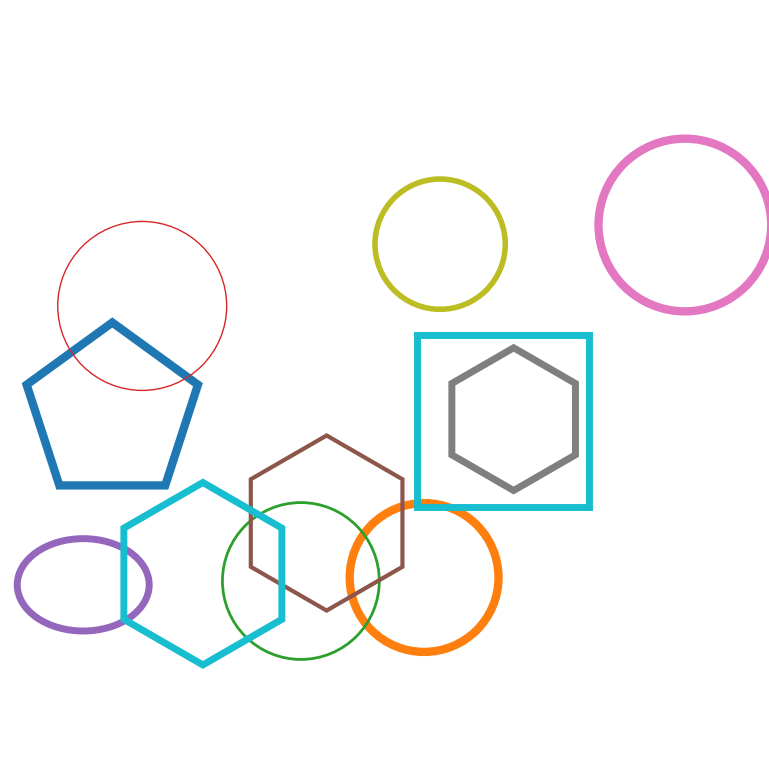[{"shape": "pentagon", "thickness": 3, "radius": 0.58, "center": [0.146, 0.464]}, {"shape": "circle", "thickness": 3, "radius": 0.48, "center": [0.551, 0.25]}, {"shape": "circle", "thickness": 1, "radius": 0.51, "center": [0.391, 0.245]}, {"shape": "circle", "thickness": 0.5, "radius": 0.55, "center": [0.185, 0.603]}, {"shape": "oval", "thickness": 2.5, "radius": 0.43, "center": [0.108, 0.24]}, {"shape": "hexagon", "thickness": 1.5, "radius": 0.57, "center": [0.424, 0.321]}, {"shape": "circle", "thickness": 3, "radius": 0.56, "center": [0.889, 0.708]}, {"shape": "hexagon", "thickness": 2.5, "radius": 0.46, "center": [0.667, 0.456]}, {"shape": "circle", "thickness": 2, "radius": 0.42, "center": [0.572, 0.683]}, {"shape": "hexagon", "thickness": 2.5, "radius": 0.59, "center": [0.263, 0.255]}, {"shape": "square", "thickness": 2.5, "radius": 0.56, "center": [0.654, 0.453]}]